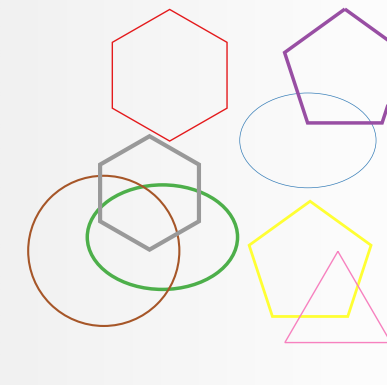[{"shape": "hexagon", "thickness": 1, "radius": 0.85, "center": [0.438, 0.805]}, {"shape": "oval", "thickness": 0.5, "radius": 0.88, "center": [0.795, 0.635]}, {"shape": "oval", "thickness": 2.5, "radius": 0.97, "center": [0.419, 0.384]}, {"shape": "pentagon", "thickness": 2.5, "radius": 0.82, "center": [0.89, 0.813]}, {"shape": "pentagon", "thickness": 2, "radius": 0.83, "center": [0.8, 0.312]}, {"shape": "circle", "thickness": 1.5, "radius": 0.98, "center": [0.268, 0.348]}, {"shape": "triangle", "thickness": 1, "radius": 0.79, "center": [0.872, 0.189]}, {"shape": "hexagon", "thickness": 3, "radius": 0.74, "center": [0.386, 0.499]}]